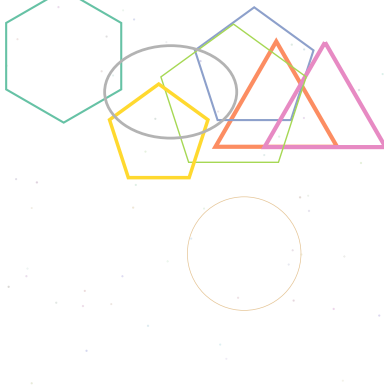[{"shape": "hexagon", "thickness": 1.5, "radius": 0.86, "center": [0.165, 0.854]}, {"shape": "triangle", "thickness": 3, "radius": 0.91, "center": [0.718, 0.71]}, {"shape": "pentagon", "thickness": 1.5, "radius": 0.81, "center": [0.66, 0.819]}, {"shape": "triangle", "thickness": 3, "radius": 0.91, "center": [0.844, 0.709]}, {"shape": "pentagon", "thickness": 1, "radius": 0.99, "center": [0.607, 0.739]}, {"shape": "pentagon", "thickness": 2.5, "radius": 0.67, "center": [0.412, 0.647]}, {"shape": "circle", "thickness": 0.5, "radius": 0.74, "center": [0.634, 0.341]}, {"shape": "oval", "thickness": 2, "radius": 0.86, "center": [0.443, 0.761]}]